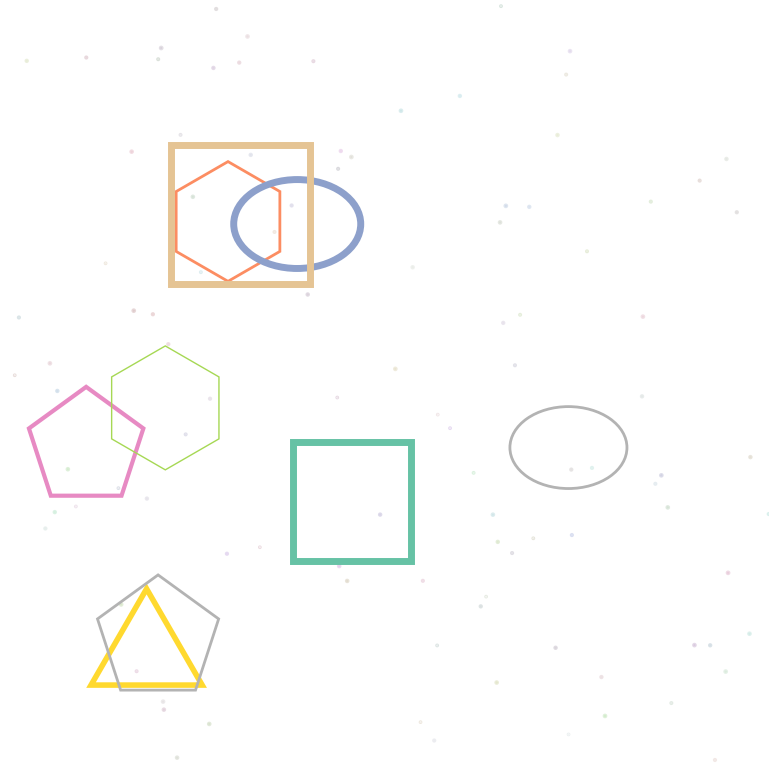[{"shape": "square", "thickness": 2.5, "radius": 0.38, "center": [0.457, 0.349]}, {"shape": "hexagon", "thickness": 1, "radius": 0.39, "center": [0.296, 0.712]}, {"shape": "oval", "thickness": 2.5, "radius": 0.41, "center": [0.386, 0.709]}, {"shape": "pentagon", "thickness": 1.5, "radius": 0.39, "center": [0.112, 0.419]}, {"shape": "hexagon", "thickness": 0.5, "radius": 0.4, "center": [0.215, 0.47]}, {"shape": "triangle", "thickness": 2, "radius": 0.42, "center": [0.19, 0.152]}, {"shape": "square", "thickness": 2.5, "radius": 0.45, "center": [0.313, 0.721]}, {"shape": "oval", "thickness": 1, "radius": 0.38, "center": [0.738, 0.419]}, {"shape": "pentagon", "thickness": 1, "radius": 0.41, "center": [0.205, 0.171]}]